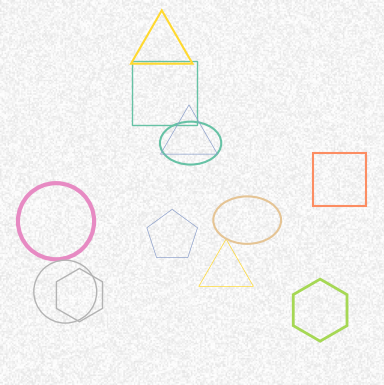[{"shape": "square", "thickness": 1, "radius": 0.42, "center": [0.427, 0.758]}, {"shape": "oval", "thickness": 1.5, "radius": 0.4, "center": [0.495, 0.628]}, {"shape": "square", "thickness": 1.5, "radius": 0.34, "center": [0.882, 0.533]}, {"shape": "pentagon", "thickness": 0.5, "radius": 0.35, "center": [0.447, 0.387]}, {"shape": "triangle", "thickness": 0.5, "radius": 0.43, "center": [0.491, 0.642]}, {"shape": "circle", "thickness": 3, "radius": 0.49, "center": [0.146, 0.425]}, {"shape": "hexagon", "thickness": 2, "radius": 0.4, "center": [0.832, 0.194]}, {"shape": "triangle", "thickness": 1.5, "radius": 0.46, "center": [0.42, 0.881]}, {"shape": "triangle", "thickness": 0.5, "radius": 0.41, "center": [0.587, 0.297]}, {"shape": "oval", "thickness": 1.5, "radius": 0.44, "center": [0.642, 0.428]}, {"shape": "hexagon", "thickness": 1, "radius": 0.35, "center": [0.206, 0.234]}, {"shape": "circle", "thickness": 1, "radius": 0.41, "center": [0.17, 0.243]}]